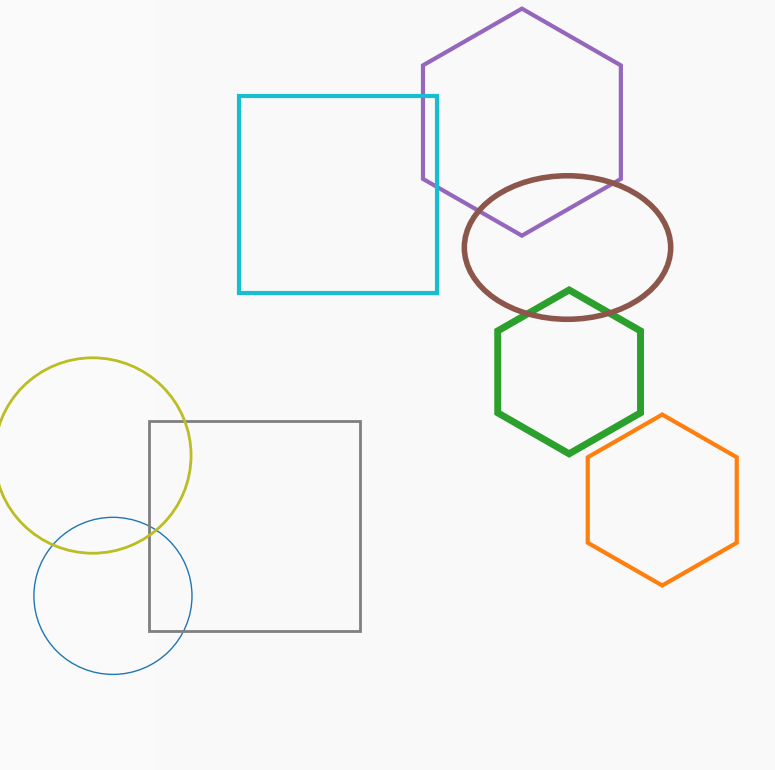[{"shape": "circle", "thickness": 0.5, "radius": 0.51, "center": [0.146, 0.226]}, {"shape": "hexagon", "thickness": 1.5, "radius": 0.55, "center": [0.855, 0.351]}, {"shape": "hexagon", "thickness": 2.5, "radius": 0.53, "center": [0.734, 0.517]}, {"shape": "hexagon", "thickness": 1.5, "radius": 0.74, "center": [0.673, 0.841]}, {"shape": "oval", "thickness": 2, "radius": 0.67, "center": [0.732, 0.679]}, {"shape": "square", "thickness": 1, "radius": 0.68, "center": [0.329, 0.317]}, {"shape": "circle", "thickness": 1, "radius": 0.63, "center": [0.12, 0.408]}, {"shape": "square", "thickness": 1.5, "radius": 0.64, "center": [0.437, 0.748]}]